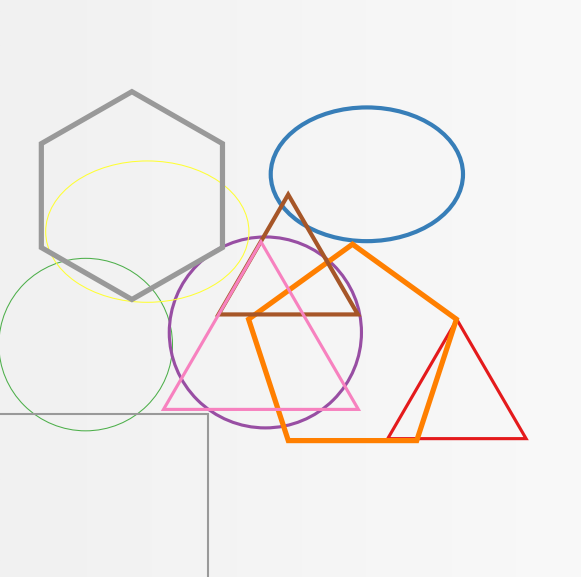[{"shape": "triangle", "thickness": 1.5, "radius": 0.69, "center": [0.786, 0.308]}, {"shape": "oval", "thickness": 2, "radius": 0.83, "center": [0.631, 0.697]}, {"shape": "circle", "thickness": 0.5, "radius": 0.75, "center": [0.147, 0.402]}, {"shape": "circle", "thickness": 1.5, "radius": 0.83, "center": [0.457, 0.424]}, {"shape": "pentagon", "thickness": 2.5, "radius": 0.94, "center": [0.606, 0.388]}, {"shape": "oval", "thickness": 0.5, "radius": 0.87, "center": [0.253, 0.598]}, {"shape": "triangle", "thickness": 2, "radius": 0.69, "center": [0.496, 0.524]}, {"shape": "triangle", "thickness": 1.5, "radius": 0.97, "center": [0.449, 0.387]}, {"shape": "hexagon", "thickness": 2.5, "radius": 0.9, "center": [0.227, 0.66]}, {"shape": "square", "thickness": 1, "radius": 0.9, "center": [0.178, 0.102]}]